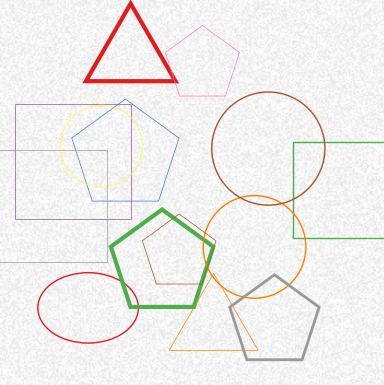[{"shape": "oval", "thickness": 1, "radius": 0.65, "center": [0.229, 0.2]}, {"shape": "triangle", "thickness": 3, "radius": 0.67, "center": [0.339, 0.856]}, {"shape": "pentagon", "thickness": 0.5, "radius": 0.73, "center": [0.326, 0.596]}, {"shape": "pentagon", "thickness": 3, "radius": 0.7, "center": [0.421, 0.316]}, {"shape": "square", "thickness": 1, "radius": 0.63, "center": [0.886, 0.506]}, {"shape": "square", "thickness": 0.5, "radius": 0.75, "center": [0.189, 0.581]}, {"shape": "circle", "thickness": 1, "radius": 0.67, "center": [0.661, 0.359]}, {"shape": "triangle", "thickness": 0.5, "radius": 0.67, "center": [0.555, 0.157]}, {"shape": "circle", "thickness": 0.5, "radius": 0.53, "center": [0.264, 0.621]}, {"shape": "circle", "thickness": 1, "radius": 0.73, "center": [0.697, 0.614]}, {"shape": "pentagon", "thickness": 0.5, "radius": 0.5, "center": [0.465, 0.344]}, {"shape": "pentagon", "thickness": 0.5, "radius": 0.51, "center": [0.526, 0.832]}, {"shape": "pentagon", "thickness": 2, "radius": 0.61, "center": [0.713, 0.164]}, {"shape": "square", "thickness": 0.5, "radius": 0.72, "center": [0.133, 0.465]}]